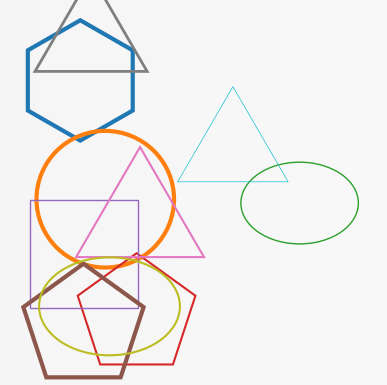[{"shape": "hexagon", "thickness": 3, "radius": 0.78, "center": [0.207, 0.791]}, {"shape": "circle", "thickness": 3, "radius": 0.89, "center": [0.272, 0.483]}, {"shape": "oval", "thickness": 1, "radius": 0.76, "center": [0.773, 0.473]}, {"shape": "pentagon", "thickness": 1.5, "radius": 0.8, "center": [0.352, 0.183]}, {"shape": "square", "thickness": 1, "radius": 0.7, "center": [0.216, 0.341]}, {"shape": "pentagon", "thickness": 3, "radius": 0.82, "center": [0.215, 0.152]}, {"shape": "triangle", "thickness": 1.5, "radius": 0.95, "center": [0.361, 0.427]}, {"shape": "triangle", "thickness": 2, "radius": 0.84, "center": [0.235, 0.898]}, {"shape": "oval", "thickness": 1.5, "radius": 0.91, "center": [0.283, 0.204]}, {"shape": "triangle", "thickness": 0.5, "radius": 0.82, "center": [0.601, 0.61]}]